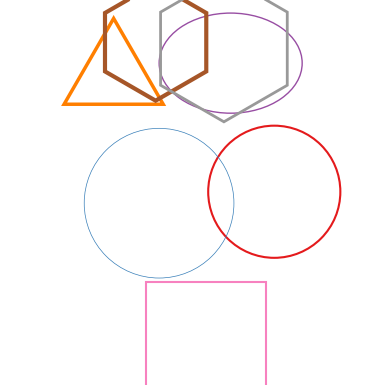[{"shape": "circle", "thickness": 1.5, "radius": 0.86, "center": [0.712, 0.502]}, {"shape": "circle", "thickness": 0.5, "radius": 0.97, "center": [0.413, 0.472]}, {"shape": "oval", "thickness": 1, "radius": 0.93, "center": [0.599, 0.836]}, {"shape": "triangle", "thickness": 2.5, "radius": 0.74, "center": [0.295, 0.804]}, {"shape": "hexagon", "thickness": 3, "radius": 0.76, "center": [0.404, 0.89]}, {"shape": "square", "thickness": 1.5, "radius": 0.78, "center": [0.535, 0.112]}, {"shape": "hexagon", "thickness": 2, "radius": 0.95, "center": [0.582, 0.874]}]